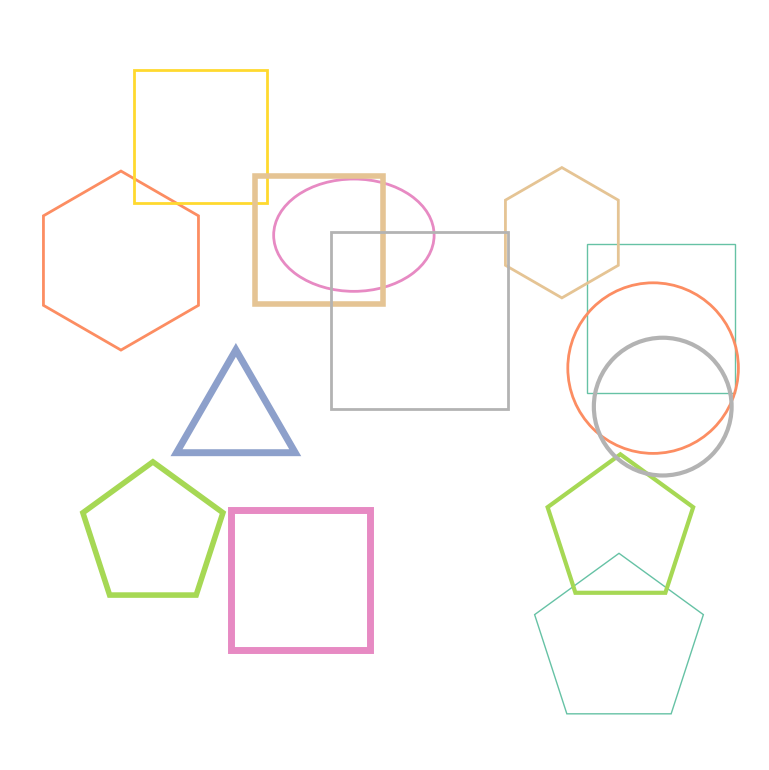[{"shape": "square", "thickness": 0.5, "radius": 0.48, "center": [0.859, 0.586]}, {"shape": "pentagon", "thickness": 0.5, "radius": 0.58, "center": [0.804, 0.166]}, {"shape": "circle", "thickness": 1, "radius": 0.55, "center": [0.848, 0.522]}, {"shape": "hexagon", "thickness": 1, "radius": 0.58, "center": [0.157, 0.662]}, {"shape": "triangle", "thickness": 2.5, "radius": 0.44, "center": [0.306, 0.457]}, {"shape": "oval", "thickness": 1, "radius": 0.52, "center": [0.46, 0.695]}, {"shape": "square", "thickness": 2.5, "radius": 0.45, "center": [0.39, 0.247]}, {"shape": "pentagon", "thickness": 2, "radius": 0.48, "center": [0.199, 0.305]}, {"shape": "pentagon", "thickness": 1.5, "radius": 0.5, "center": [0.806, 0.311]}, {"shape": "square", "thickness": 1, "radius": 0.43, "center": [0.261, 0.823]}, {"shape": "square", "thickness": 2, "radius": 0.42, "center": [0.415, 0.688]}, {"shape": "hexagon", "thickness": 1, "radius": 0.42, "center": [0.73, 0.698]}, {"shape": "square", "thickness": 1, "radius": 0.58, "center": [0.545, 0.584]}, {"shape": "circle", "thickness": 1.5, "radius": 0.45, "center": [0.861, 0.472]}]